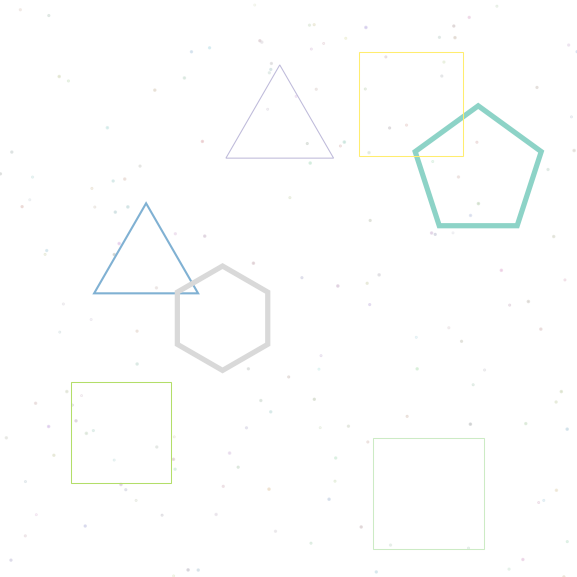[{"shape": "pentagon", "thickness": 2.5, "radius": 0.57, "center": [0.828, 0.701]}, {"shape": "triangle", "thickness": 0.5, "radius": 0.54, "center": [0.484, 0.779]}, {"shape": "triangle", "thickness": 1, "radius": 0.52, "center": [0.253, 0.543]}, {"shape": "square", "thickness": 0.5, "radius": 0.44, "center": [0.21, 0.249]}, {"shape": "hexagon", "thickness": 2.5, "radius": 0.45, "center": [0.385, 0.448]}, {"shape": "square", "thickness": 0.5, "radius": 0.48, "center": [0.742, 0.144]}, {"shape": "square", "thickness": 0.5, "radius": 0.45, "center": [0.712, 0.819]}]